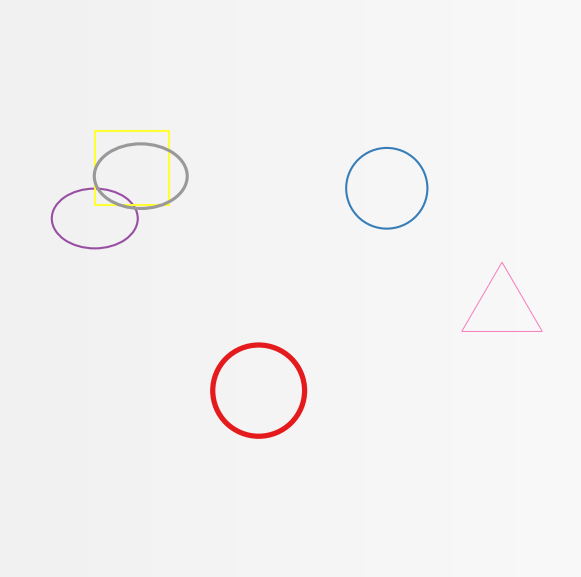[{"shape": "circle", "thickness": 2.5, "radius": 0.4, "center": [0.445, 0.323]}, {"shape": "circle", "thickness": 1, "radius": 0.35, "center": [0.665, 0.673]}, {"shape": "oval", "thickness": 1, "radius": 0.37, "center": [0.163, 0.621]}, {"shape": "square", "thickness": 1, "radius": 0.32, "center": [0.227, 0.709]}, {"shape": "triangle", "thickness": 0.5, "radius": 0.4, "center": [0.864, 0.465]}, {"shape": "oval", "thickness": 1.5, "radius": 0.4, "center": [0.242, 0.694]}]